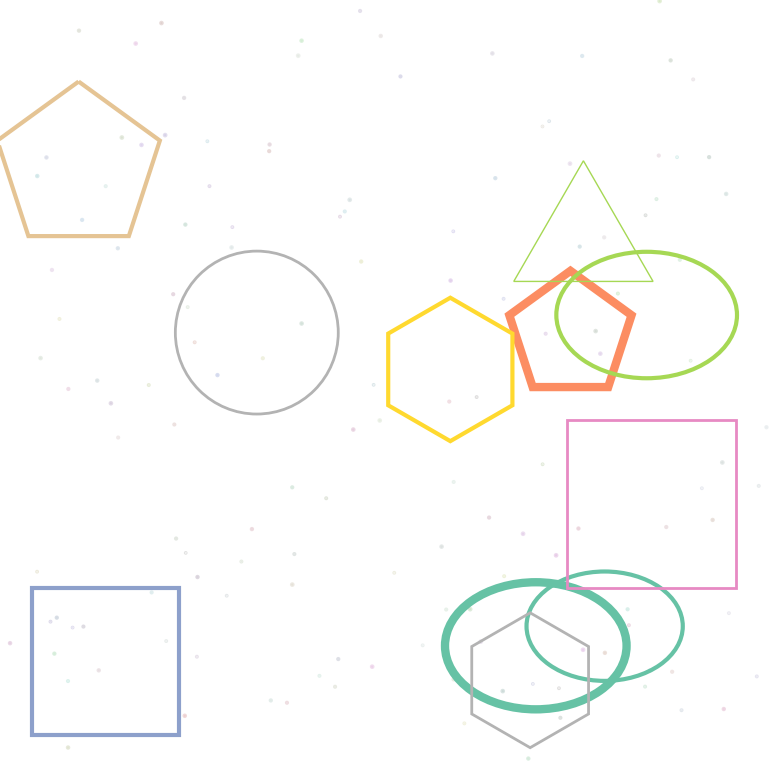[{"shape": "oval", "thickness": 3, "radius": 0.59, "center": [0.696, 0.161]}, {"shape": "oval", "thickness": 1.5, "radius": 0.51, "center": [0.785, 0.187]}, {"shape": "pentagon", "thickness": 3, "radius": 0.42, "center": [0.741, 0.565]}, {"shape": "square", "thickness": 1.5, "radius": 0.48, "center": [0.138, 0.141]}, {"shape": "square", "thickness": 1, "radius": 0.55, "center": [0.846, 0.345]}, {"shape": "triangle", "thickness": 0.5, "radius": 0.52, "center": [0.758, 0.687]}, {"shape": "oval", "thickness": 1.5, "radius": 0.59, "center": [0.84, 0.591]}, {"shape": "hexagon", "thickness": 1.5, "radius": 0.47, "center": [0.585, 0.52]}, {"shape": "pentagon", "thickness": 1.5, "radius": 0.55, "center": [0.102, 0.783]}, {"shape": "circle", "thickness": 1, "radius": 0.53, "center": [0.334, 0.568]}, {"shape": "hexagon", "thickness": 1, "radius": 0.44, "center": [0.689, 0.117]}]